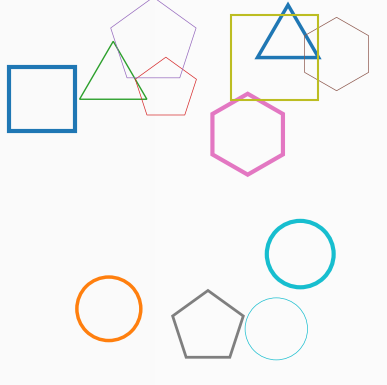[{"shape": "square", "thickness": 3, "radius": 0.42, "center": [0.108, 0.743]}, {"shape": "triangle", "thickness": 2.5, "radius": 0.46, "center": [0.743, 0.896]}, {"shape": "circle", "thickness": 2.5, "radius": 0.41, "center": [0.281, 0.198]}, {"shape": "triangle", "thickness": 1, "radius": 0.5, "center": [0.292, 0.792]}, {"shape": "pentagon", "thickness": 0.5, "radius": 0.42, "center": [0.428, 0.768]}, {"shape": "pentagon", "thickness": 0.5, "radius": 0.58, "center": [0.396, 0.892]}, {"shape": "hexagon", "thickness": 0.5, "radius": 0.48, "center": [0.869, 0.86]}, {"shape": "hexagon", "thickness": 3, "radius": 0.53, "center": [0.639, 0.651]}, {"shape": "pentagon", "thickness": 2, "radius": 0.48, "center": [0.537, 0.15]}, {"shape": "square", "thickness": 1.5, "radius": 0.56, "center": [0.708, 0.851]}, {"shape": "circle", "thickness": 0.5, "radius": 0.4, "center": [0.713, 0.146]}, {"shape": "circle", "thickness": 3, "radius": 0.43, "center": [0.775, 0.34]}]